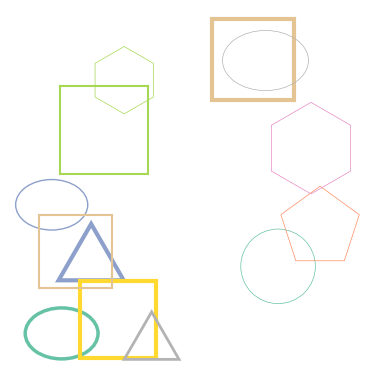[{"shape": "circle", "thickness": 0.5, "radius": 0.48, "center": [0.722, 0.308]}, {"shape": "oval", "thickness": 2.5, "radius": 0.47, "center": [0.16, 0.134]}, {"shape": "pentagon", "thickness": 0.5, "radius": 0.54, "center": [0.831, 0.409]}, {"shape": "oval", "thickness": 1, "radius": 0.47, "center": [0.134, 0.468]}, {"shape": "triangle", "thickness": 3, "radius": 0.49, "center": [0.237, 0.321]}, {"shape": "hexagon", "thickness": 0.5, "radius": 0.59, "center": [0.808, 0.615]}, {"shape": "hexagon", "thickness": 0.5, "radius": 0.44, "center": [0.323, 0.792]}, {"shape": "square", "thickness": 1.5, "radius": 0.57, "center": [0.27, 0.662]}, {"shape": "square", "thickness": 3, "radius": 0.5, "center": [0.306, 0.169]}, {"shape": "square", "thickness": 1.5, "radius": 0.48, "center": [0.195, 0.347]}, {"shape": "square", "thickness": 3, "radius": 0.53, "center": [0.657, 0.846]}, {"shape": "oval", "thickness": 0.5, "radius": 0.56, "center": [0.69, 0.843]}, {"shape": "triangle", "thickness": 2, "radius": 0.41, "center": [0.394, 0.108]}]